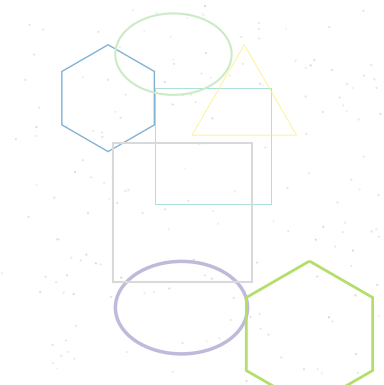[{"shape": "square", "thickness": 0.5, "radius": 0.75, "center": [0.553, 0.621]}, {"shape": "oval", "thickness": 2.5, "radius": 0.86, "center": [0.471, 0.201]}, {"shape": "hexagon", "thickness": 1, "radius": 0.69, "center": [0.281, 0.745]}, {"shape": "hexagon", "thickness": 2, "radius": 0.95, "center": [0.804, 0.132]}, {"shape": "square", "thickness": 1.5, "radius": 0.9, "center": [0.474, 0.449]}, {"shape": "oval", "thickness": 1.5, "radius": 0.76, "center": [0.451, 0.859]}, {"shape": "triangle", "thickness": 0.5, "radius": 0.78, "center": [0.634, 0.727]}]